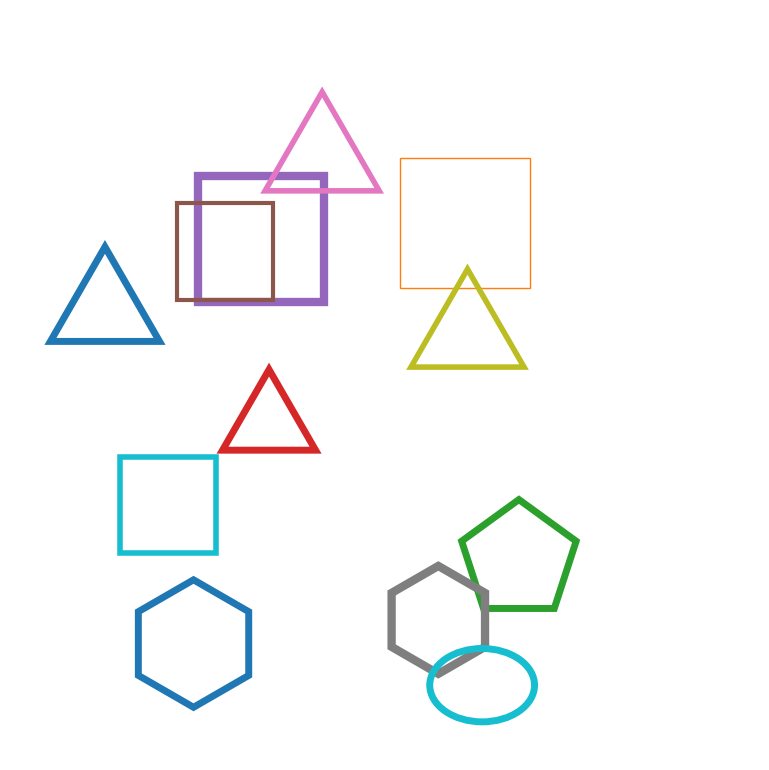[{"shape": "hexagon", "thickness": 2.5, "radius": 0.41, "center": [0.251, 0.164]}, {"shape": "triangle", "thickness": 2.5, "radius": 0.41, "center": [0.136, 0.598]}, {"shape": "square", "thickness": 0.5, "radius": 0.42, "center": [0.604, 0.711]}, {"shape": "pentagon", "thickness": 2.5, "radius": 0.39, "center": [0.674, 0.273]}, {"shape": "triangle", "thickness": 2.5, "radius": 0.35, "center": [0.349, 0.45]}, {"shape": "square", "thickness": 3, "radius": 0.41, "center": [0.339, 0.69]}, {"shape": "square", "thickness": 1.5, "radius": 0.31, "center": [0.292, 0.673]}, {"shape": "triangle", "thickness": 2, "radius": 0.43, "center": [0.418, 0.795]}, {"shape": "hexagon", "thickness": 3, "radius": 0.35, "center": [0.569, 0.195]}, {"shape": "triangle", "thickness": 2, "radius": 0.42, "center": [0.607, 0.566]}, {"shape": "oval", "thickness": 2.5, "radius": 0.34, "center": [0.626, 0.11]}, {"shape": "square", "thickness": 2, "radius": 0.31, "center": [0.218, 0.344]}]